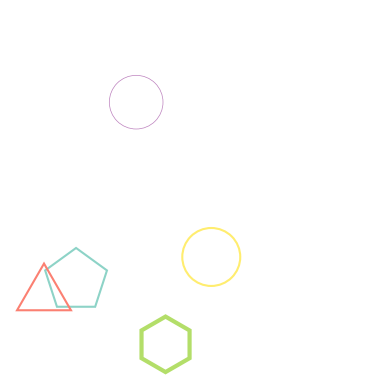[{"shape": "pentagon", "thickness": 1.5, "radius": 0.42, "center": [0.198, 0.272]}, {"shape": "triangle", "thickness": 1.5, "radius": 0.4, "center": [0.114, 0.235]}, {"shape": "hexagon", "thickness": 3, "radius": 0.36, "center": [0.43, 0.106]}, {"shape": "circle", "thickness": 0.5, "radius": 0.35, "center": [0.354, 0.735]}, {"shape": "circle", "thickness": 1.5, "radius": 0.38, "center": [0.549, 0.333]}]